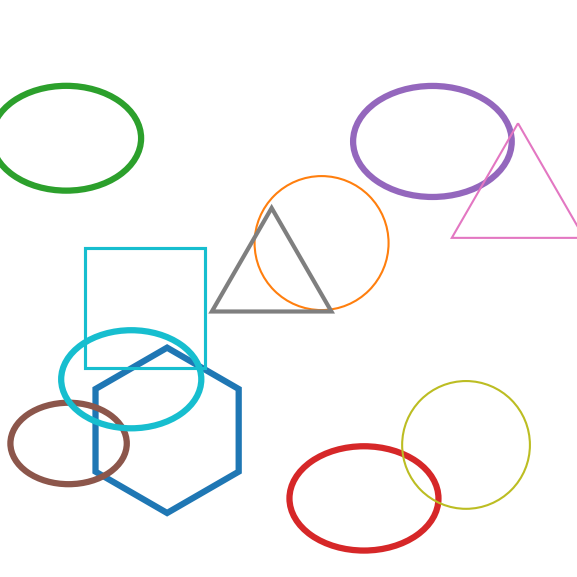[{"shape": "hexagon", "thickness": 3, "radius": 0.72, "center": [0.289, 0.254]}, {"shape": "circle", "thickness": 1, "radius": 0.58, "center": [0.557, 0.578]}, {"shape": "oval", "thickness": 3, "radius": 0.65, "center": [0.115, 0.76]}, {"shape": "oval", "thickness": 3, "radius": 0.65, "center": [0.63, 0.136]}, {"shape": "oval", "thickness": 3, "radius": 0.69, "center": [0.749, 0.754]}, {"shape": "oval", "thickness": 3, "radius": 0.5, "center": [0.119, 0.231]}, {"shape": "triangle", "thickness": 1, "radius": 0.66, "center": [0.897, 0.653]}, {"shape": "triangle", "thickness": 2, "radius": 0.6, "center": [0.47, 0.519]}, {"shape": "circle", "thickness": 1, "radius": 0.55, "center": [0.807, 0.229]}, {"shape": "oval", "thickness": 3, "radius": 0.61, "center": [0.227, 0.342]}, {"shape": "square", "thickness": 1.5, "radius": 0.52, "center": [0.251, 0.466]}]